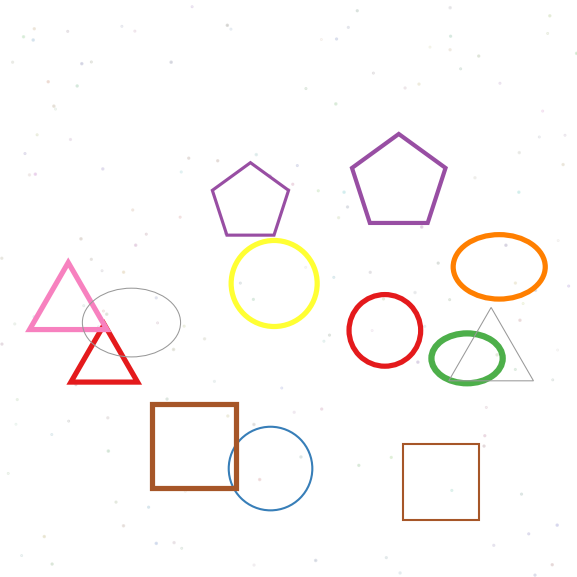[{"shape": "triangle", "thickness": 2.5, "radius": 0.33, "center": [0.18, 0.371]}, {"shape": "circle", "thickness": 2.5, "radius": 0.31, "center": [0.666, 0.427]}, {"shape": "circle", "thickness": 1, "radius": 0.36, "center": [0.468, 0.188]}, {"shape": "oval", "thickness": 3, "radius": 0.31, "center": [0.809, 0.379]}, {"shape": "pentagon", "thickness": 2, "radius": 0.43, "center": [0.69, 0.682]}, {"shape": "pentagon", "thickness": 1.5, "radius": 0.35, "center": [0.434, 0.648]}, {"shape": "oval", "thickness": 2.5, "radius": 0.4, "center": [0.864, 0.537]}, {"shape": "circle", "thickness": 2.5, "radius": 0.37, "center": [0.475, 0.508]}, {"shape": "square", "thickness": 2.5, "radius": 0.36, "center": [0.336, 0.226]}, {"shape": "square", "thickness": 1, "radius": 0.33, "center": [0.764, 0.165]}, {"shape": "triangle", "thickness": 2.5, "radius": 0.39, "center": [0.118, 0.467]}, {"shape": "oval", "thickness": 0.5, "radius": 0.43, "center": [0.228, 0.441]}, {"shape": "triangle", "thickness": 0.5, "radius": 0.42, "center": [0.85, 0.382]}]